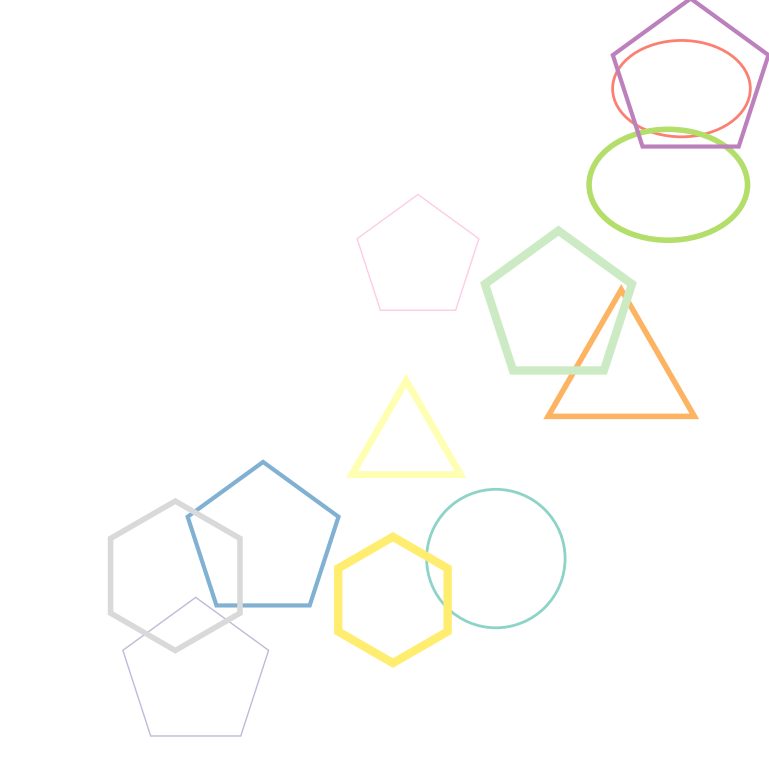[{"shape": "circle", "thickness": 1, "radius": 0.45, "center": [0.644, 0.275]}, {"shape": "triangle", "thickness": 2.5, "radius": 0.41, "center": [0.528, 0.424]}, {"shape": "pentagon", "thickness": 0.5, "radius": 0.5, "center": [0.254, 0.125]}, {"shape": "oval", "thickness": 1, "radius": 0.45, "center": [0.885, 0.885]}, {"shape": "pentagon", "thickness": 1.5, "radius": 0.52, "center": [0.342, 0.297]}, {"shape": "triangle", "thickness": 2, "radius": 0.55, "center": [0.807, 0.514]}, {"shape": "oval", "thickness": 2, "radius": 0.51, "center": [0.868, 0.76]}, {"shape": "pentagon", "thickness": 0.5, "radius": 0.42, "center": [0.543, 0.664]}, {"shape": "hexagon", "thickness": 2, "radius": 0.49, "center": [0.228, 0.252]}, {"shape": "pentagon", "thickness": 1.5, "radius": 0.53, "center": [0.897, 0.896]}, {"shape": "pentagon", "thickness": 3, "radius": 0.5, "center": [0.725, 0.6]}, {"shape": "hexagon", "thickness": 3, "radius": 0.41, "center": [0.51, 0.221]}]